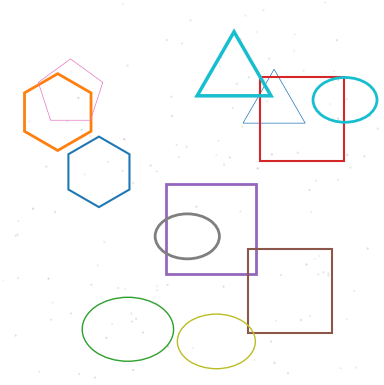[{"shape": "triangle", "thickness": 0.5, "radius": 0.47, "center": [0.712, 0.727]}, {"shape": "hexagon", "thickness": 1.5, "radius": 0.46, "center": [0.257, 0.554]}, {"shape": "hexagon", "thickness": 2, "radius": 0.5, "center": [0.15, 0.709]}, {"shape": "oval", "thickness": 1, "radius": 0.59, "center": [0.332, 0.145]}, {"shape": "square", "thickness": 1.5, "radius": 0.55, "center": [0.785, 0.692]}, {"shape": "square", "thickness": 2, "radius": 0.59, "center": [0.548, 0.406]}, {"shape": "square", "thickness": 1.5, "radius": 0.55, "center": [0.752, 0.245]}, {"shape": "pentagon", "thickness": 0.5, "radius": 0.44, "center": [0.183, 0.759]}, {"shape": "oval", "thickness": 2, "radius": 0.42, "center": [0.486, 0.386]}, {"shape": "oval", "thickness": 1, "radius": 0.51, "center": [0.562, 0.113]}, {"shape": "triangle", "thickness": 2.5, "radius": 0.55, "center": [0.608, 0.807]}, {"shape": "oval", "thickness": 2, "radius": 0.42, "center": [0.896, 0.741]}]